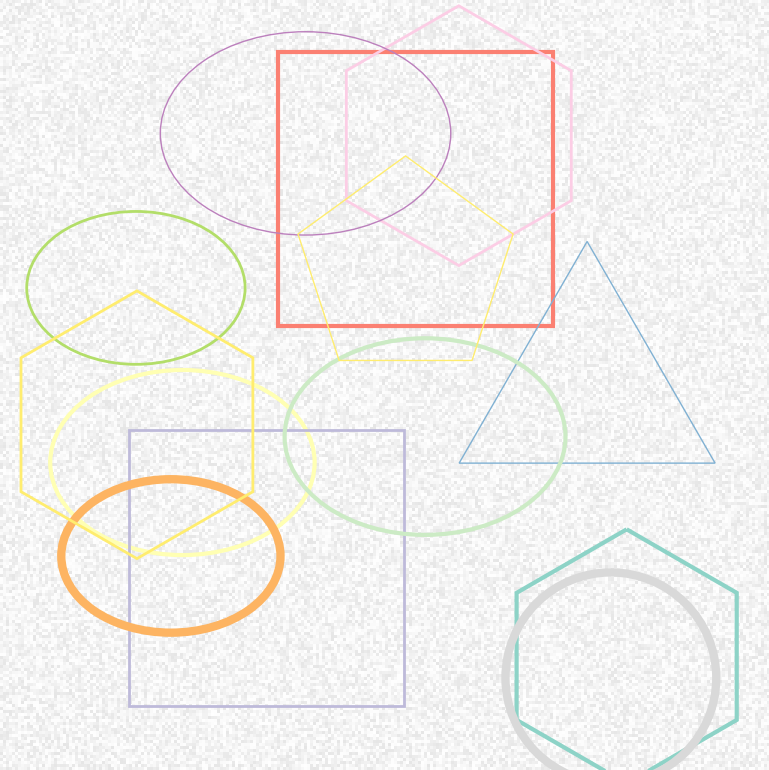[{"shape": "hexagon", "thickness": 1.5, "radius": 0.83, "center": [0.814, 0.148]}, {"shape": "oval", "thickness": 1.5, "radius": 0.86, "center": [0.237, 0.399]}, {"shape": "square", "thickness": 1, "radius": 0.89, "center": [0.347, 0.262]}, {"shape": "square", "thickness": 1.5, "radius": 0.89, "center": [0.54, 0.754]}, {"shape": "triangle", "thickness": 0.5, "radius": 0.96, "center": [0.762, 0.494]}, {"shape": "oval", "thickness": 3, "radius": 0.71, "center": [0.222, 0.278]}, {"shape": "oval", "thickness": 1, "radius": 0.71, "center": [0.177, 0.626]}, {"shape": "hexagon", "thickness": 1, "radius": 0.84, "center": [0.596, 0.824]}, {"shape": "circle", "thickness": 3, "radius": 0.68, "center": [0.793, 0.12]}, {"shape": "oval", "thickness": 0.5, "radius": 0.94, "center": [0.397, 0.827]}, {"shape": "oval", "thickness": 1.5, "radius": 0.91, "center": [0.552, 0.433]}, {"shape": "hexagon", "thickness": 1, "radius": 0.87, "center": [0.178, 0.448]}, {"shape": "pentagon", "thickness": 0.5, "radius": 0.73, "center": [0.527, 0.651]}]